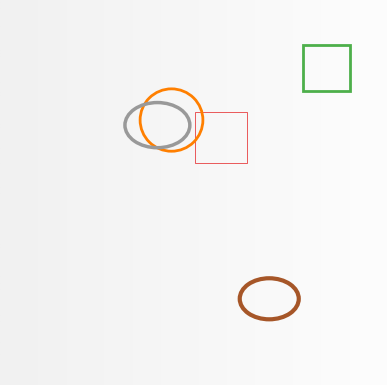[{"shape": "square", "thickness": 0.5, "radius": 0.33, "center": [0.571, 0.643]}, {"shape": "square", "thickness": 2, "radius": 0.3, "center": [0.842, 0.824]}, {"shape": "circle", "thickness": 2, "radius": 0.41, "center": [0.443, 0.688]}, {"shape": "oval", "thickness": 3, "radius": 0.38, "center": [0.695, 0.224]}, {"shape": "oval", "thickness": 2.5, "radius": 0.42, "center": [0.406, 0.675]}]